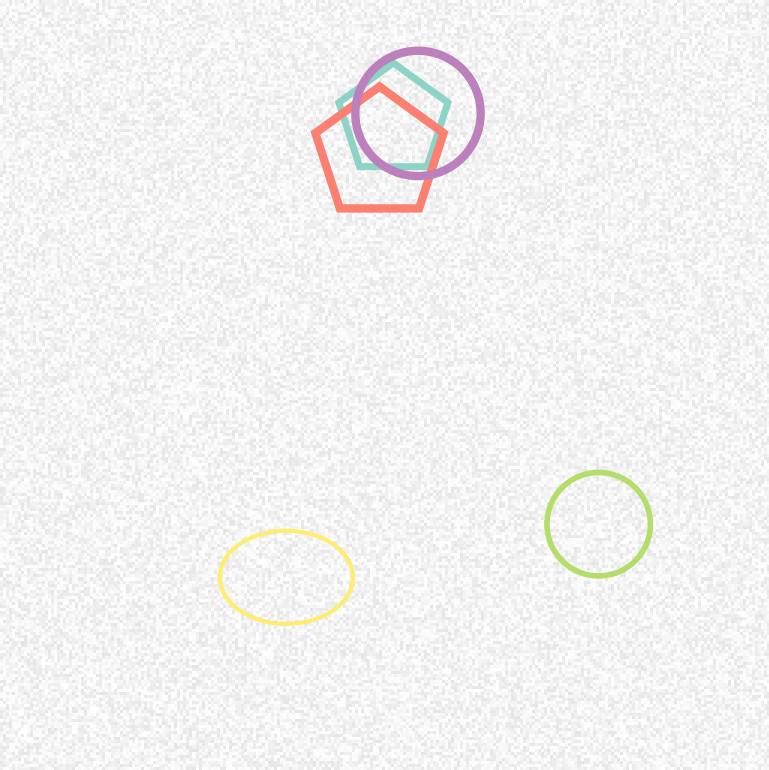[{"shape": "pentagon", "thickness": 2.5, "radius": 0.37, "center": [0.511, 0.844]}, {"shape": "pentagon", "thickness": 3, "radius": 0.44, "center": [0.493, 0.8]}, {"shape": "circle", "thickness": 2, "radius": 0.34, "center": [0.777, 0.319]}, {"shape": "circle", "thickness": 3, "radius": 0.41, "center": [0.543, 0.853]}, {"shape": "oval", "thickness": 1.5, "radius": 0.43, "center": [0.372, 0.25]}]